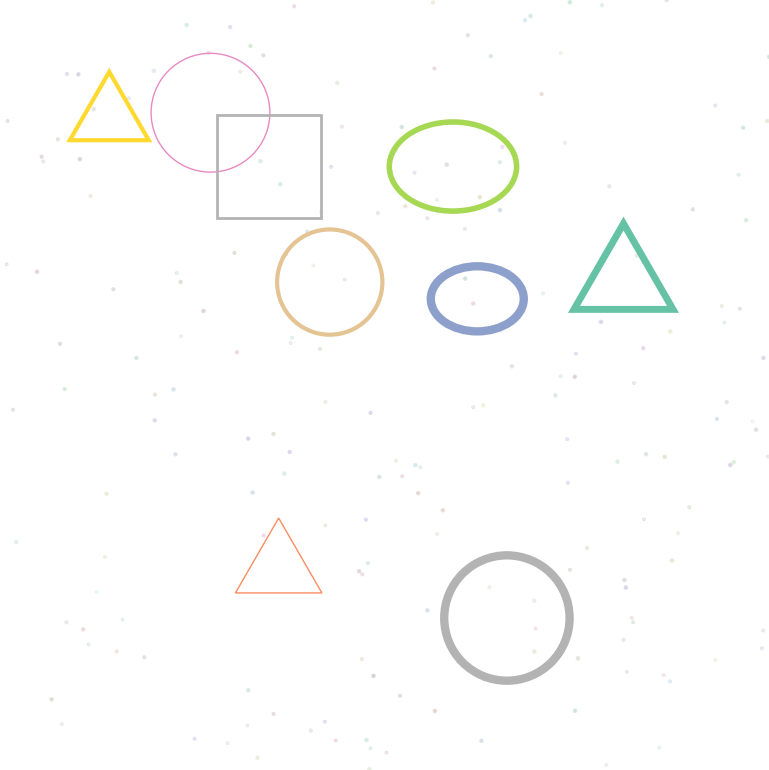[{"shape": "triangle", "thickness": 2.5, "radius": 0.37, "center": [0.81, 0.635]}, {"shape": "triangle", "thickness": 0.5, "radius": 0.32, "center": [0.362, 0.262]}, {"shape": "oval", "thickness": 3, "radius": 0.3, "center": [0.62, 0.612]}, {"shape": "circle", "thickness": 0.5, "radius": 0.39, "center": [0.273, 0.854]}, {"shape": "oval", "thickness": 2, "radius": 0.41, "center": [0.588, 0.784]}, {"shape": "triangle", "thickness": 1.5, "radius": 0.3, "center": [0.142, 0.847]}, {"shape": "circle", "thickness": 1.5, "radius": 0.34, "center": [0.428, 0.634]}, {"shape": "circle", "thickness": 3, "radius": 0.41, "center": [0.658, 0.197]}, {"shape": "square", "thickness": 1, "radius": 0.34, "center": [0.349, 0.784]}]